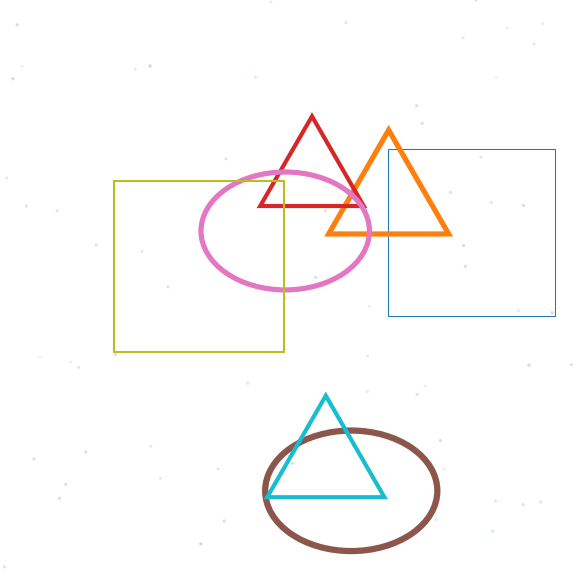[{"shape": "square", "thickness": 0.5, "radius": 0.72, "center": [0.816, 0.596]}, {"shape": "triangle", "thickness": 2.5, "radius": 0.6, "center": [0.673, 0.654]}, {"shape": "triangle", "thickness": 2, "radius": 0.52, "center": [0.54, 0.694]}, {"shape": "oval", "thickness": 3, "radius": 0.75, "center": [0.608, 0.149]}, {"shape": "oval", "thickness": 2.5, "radius": 0.73, "center": [0.494, 0.599]}, {"shape": "square", "thickness": 1, "radius": 0.74, "center": [0.344, 0.538]}, {"shape": "triangle", "thickness": 2, "radius": 0.59, "center": [0.564, 0.197]}]